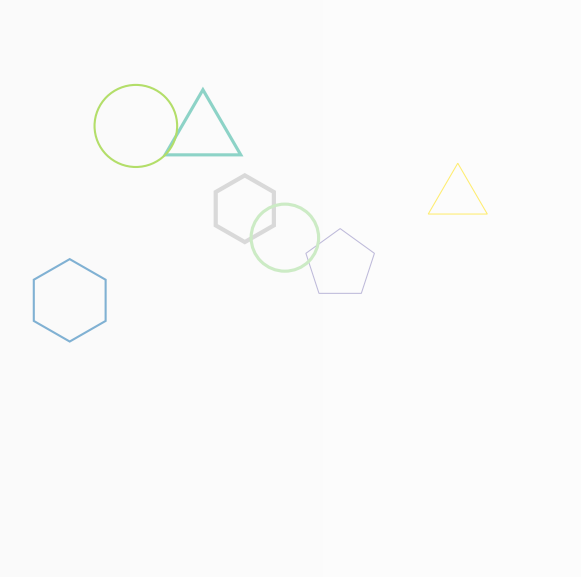[{"shape": "triangle", "thickness": 1.5, "radius": 0.38, "center": [0.349, 0.769]}, {"shape": "pentagon", "thickness": 0.5, "radius": 0.31, "center": [0.585, 0.541]}, {"shape": "hexagon", "thickness": 1, "radius": 0.36, "center": [0.12, 0.479]}, {"shape": "circle", "thickness": 1, "radius": 0.36, "center": [0.234, 0.781]}, {"shape": "hexagon", "thickness": 2, "radius": 0.29, "center": [0.421, 0.638]}, {"shape": "circle", "thickness": 1.5, "radius": 0.29, "center": [0.49, 0.588]}, {"shape": "triangle", "thickness": 0.5, "radius": 0.29, "center": [0.788, 0.658]}]